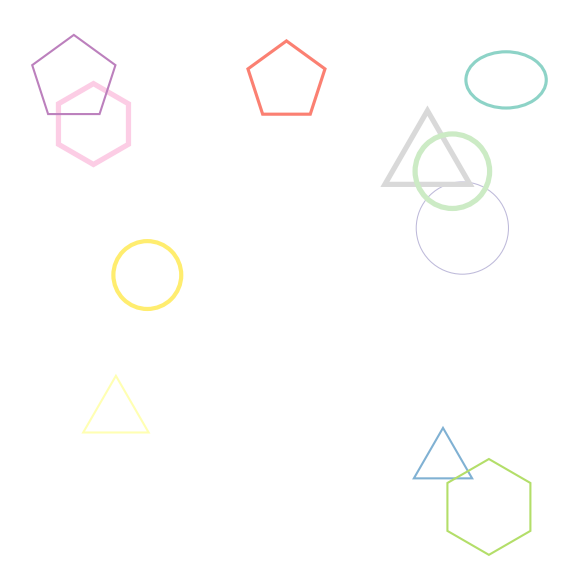[{"shape": "oval", "thickness": 1.5, "radius": 0.35, "center": [0.876, 0.861]}, {"shape": "triangle", "thickness": 1, "radius": 0.33, "center": [0.201, 0.283]}, {"shape": "circle", "thickness": 0.5, "radius": 0.4, "center": [0.801, 0.604]}, {"shape": "pentagon", "thickness": 1.5, "radius": 0.35, "center": [0.496, 0.858]}, {"shape": "triangle", "thickness": 1, "radius": 0.29, "center": [0.767, 0.2]}, {"shape": "hexagon", "thickness": 1, "radius": 0.41, "center": [0.847, 0.121]}, {"shape": "hexagon", "thickness": 2.5, "radius": 0.35, "center": [0.162, 0.784]}, {"shape": "triangle", "thickness": 2.5, "radius": 0.43, "center": [0.74, 0.722]}, {"shape": "pentagon", "thickness": 1, "radius": 0.38, "center": [0.128, 0.863]}, {"shape": "circle", "thickness": 2.5, "radius": 0.32, "center": [0.783, 0.703]}, {"shape": "circle", "thickness": 2, "radius": 0.29, "center": [0.255, 0.523]}]